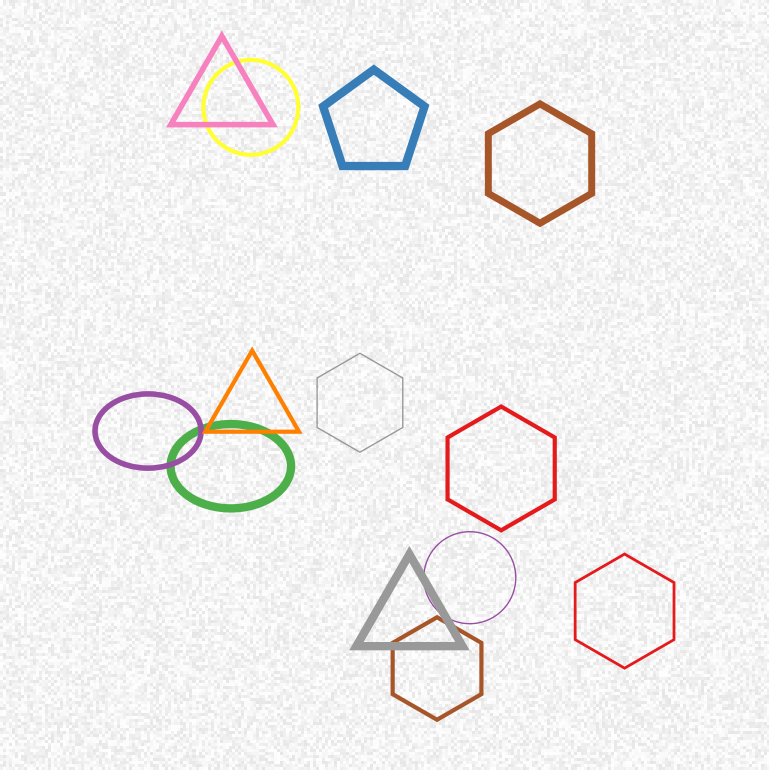[{"shape": "hexagon", "thickness": 1, "radius": 0.37, "center": [0.811, 0.206]}, {"shape": "hexagon", "thickness": 1.5, "radius": 0.4, "center": [0.651, 0.392]}, {"shape": "pentagon", "thickness": 3, "radius": 0.35, "center": [0.486, 0.84]}, {"shape": "oval", "thickness": 3, "radius": 0.39, "center": [0.3, 0.395]}, {"shape": "circle", "thickness": 0.5, "radius": 0.3, "center": [0.61, 0.25]}, {"shape": "oval", "thickness": 2, "radius": 0.34, "center": [0.192, 0.44]}, {"shape": "triangle", "thickness": 1.5, "radius": 0.35, "center": [0.327, 0.474]}, {"shape": "circle", "thickness": 1.5, "radius": 0.31, "center": [0.326, 0.861]}, {"shape": "hexagon", "thickness": 2.5, "radius": 0.39, "center": [0.701, 0.788]}, {"shape": "hexagon", "thickness": 1.5, "radius": 0.33, "center": [0.568, 0.132]}, {"shape": "triangle", "thickness": 2, "radius": 0.38, "center": [0.288, 0.876]}, {"shape": "triangle", "thickness": 3, "radius": 0.4, "center": [0.532, 0.201]}, {"shape": "hexagon", "thickness": 0.5, "radius": 0.32, "center": [0.467, 0.477]}]